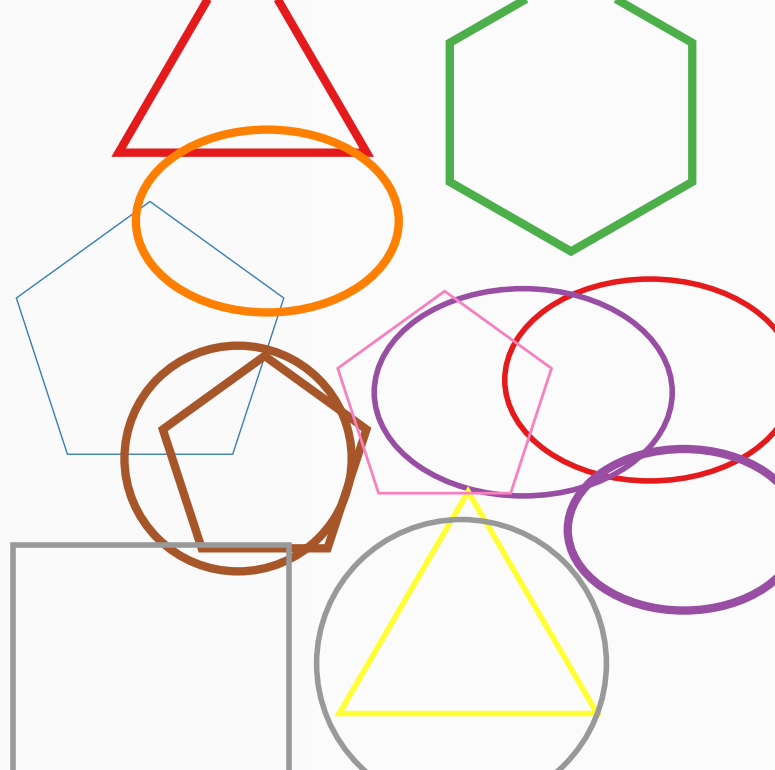[{"shape": "triangle", "thickness": 3, "radius": 0.92, "center": [0.313, 0.894]}, {"shape": "oval", "thickness": 2, "radius": 0.94, "center": [0.839, 0.507]}, {"shape": "pentagon", "thickness": 0.5, "radius": 0.91, "center": [0.194, 0.557]}, {"shape": "hexagon", "thickness": 3, "radius": 0.9, "center": [0.737, 0.854]}, {"shape": "oval", "thickness": 2, "radius": 0.96, "center": [0.675, 0.491]}, {"shape": "oval", "thickness": 3, "radius": 0.75, "center": [0.882, 0.312]}, {"shape": "oval", "thickness": 3, "radius": 0.85, "center": [0.345, 0.713]}, {"shape": "triangle", "thickness": 2, "radius": 0.96, "center": [0.604, 0.169]}, {"shape": "circle", "thickness": 3, "radius": 0.73, "center": [0.307, 0.405]}, {"shape": "pentagon", "thickness": 3, "radius": 0.69, "center": [0.341, 0.4]}, {"shape": "pentagon", "thickness": 1, "radius": 0.73, "center": [0.574, 0.477]}, {"shape": "square", "thickness": 2, "radius": 0.89, "center": [0.195, 0.114]}, {"shape": "circle", "thickness": 2, "radius": 0.93, "center": [0.595, 0.138]}]